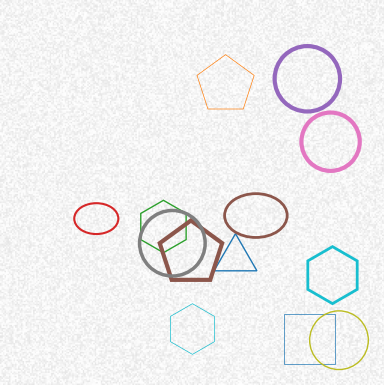[{"shape": "triangle", "thickness": 1, "radius": 0.32, "center": [0.612, 0.329]}, {"shape": "square", "thickness": 0.5, "radius": 0.33, "center": [0.804, 0.119]}, {"shape": "pentagon", "thickness": 0.5, "radius": 0.39, "center": [0.586, 0.78]}, {"shape": "hexagon", "thickness": 1, "radius": 0.34, "center": [0.425, 0.412]}, {"shape": "oval", "thickness": 1.5, "radius": 0.29, "center": [0.25, 0.432]}, {"shape": "circle", "thickness": 3, "radius": 0.42, "center": [0.798, 0.795]}, {"shape": "pentagon", "thickness": 3, "radius": 0.43, "center": [0.496, 0.342]}, {"shape": "oval", "thickness": 2, "radius": 0.41, "center": [0.665, 0.44]}, {"shape": "circle", "thickness": 3, "radius": 0.38, "center": [0.859, 0.632]}, {"shape": "circle", "thickness": 2.5, "radius": 0.43, "center": [0.448, 0.368]}, {"shape": "circle", "thickness": 1, "radius": 0.38, "center": [0.88, 0.116]}, {"shape": "hexagon", "thickness": 0.5, "radius": 0.33, "center": [0.5, 0.145]}, {"shape": "hexagon", "thickness": 2, "radius": 0.37, "center": [0.864, 0.285]}]